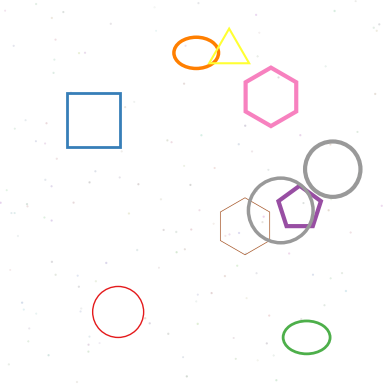[{"shape": "circle", "thickness": 1, "radius": 0.33, "center": [0.307, 0.19]}, {"shape": "square", "thickness": 2, "radius": 0.35, "center": [0.244, 0.688]}, {"shape": "oval", "thickness": 2, "radius": 0.31, "center": [0.796, 0.124]}, {"shape": "pentagon", "thickness": 3, "radius": 0.29, "center": [0.778, 0.46]}, {"shape": "oval", "thickness": 2.5, "radius": 0.29, "center": [0.51, 0.863]}, {"shape": "triangle", "thickness": 1.5, "radius": 0.3, "center": [0.595, 0.866]}, {"shape": "hexagon", "thickness": 0.5, "radius": 0.37, "center": [0.636, 0.412]}, {"shape": "hexagon", "thickness": 3, "radius": 0.38, "center": [0.704, 0.748]}, {"shape": "circle", "thickness": 2.5, "radius": 0.42, "center": [0.729, 0.453]}, {"shape": "circle", "thickness": 3, "radius": 0.36, "center": [0.864, 0.561]}]